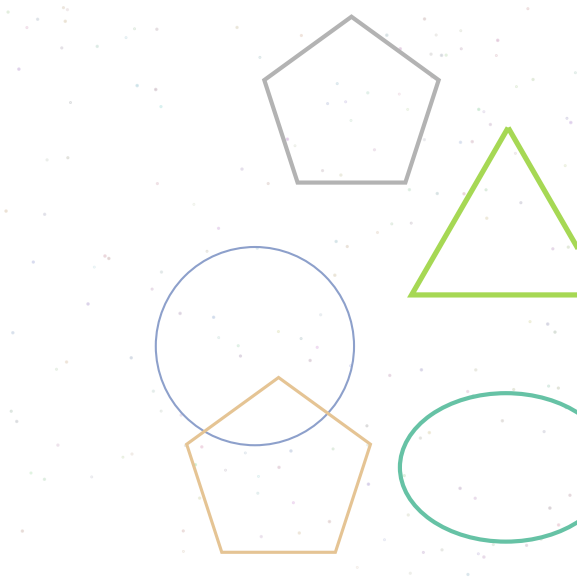[{"shape": "oval", "thickness": 2, "radius": 0.92, "center": [0.876, 0.19]}, {"shape": "circle", "thickness": 1, "radius": 0.86, "center": [0.441, 0.4]}, {"shape": "triangle", "thickness": 2.5, "radius": 0.97, "center": [0.88, 0.585]}, {"shape": "pentagon", "thickness": 1.5, "radius": 0.84, "center": [0.482, 0.178]}, {"shape": "pentagon", "thickness": 2, "radius": 0.79, "center": [0.609, 0.811]}]